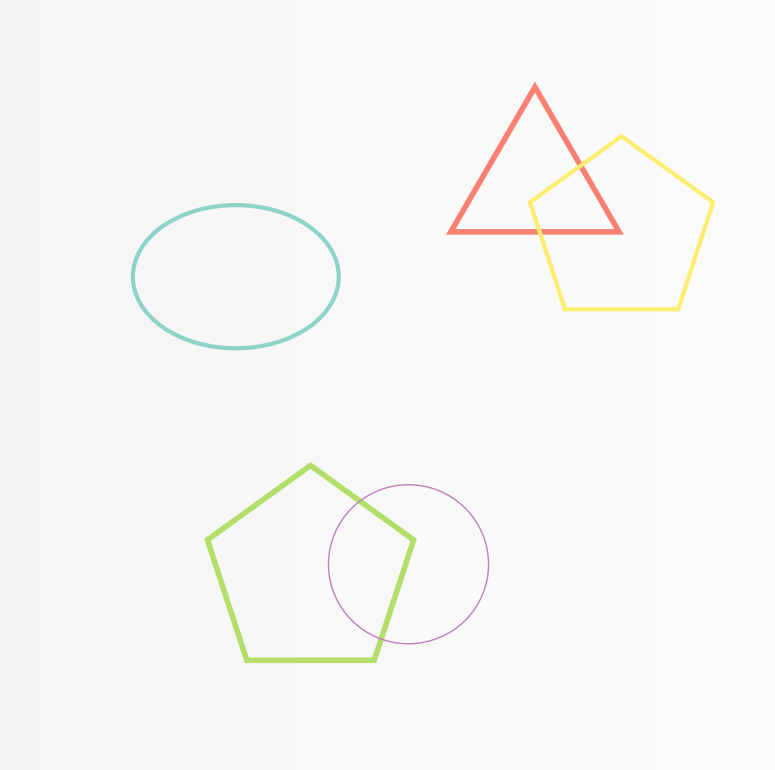[{"shape": "oval", "thickness": 1.5, "radius": 0.66, "center": [0.304, 0.641]}, {"shape": "triangle", "thickness": 2, "radius": 0.63, "center": [0.69, 0.762]}, {"shape": "pentagon", "thickness": 2, "radius": 0.7, "center": [0.401, 0.256]}, {"shape": "circle", "thickness": 0.5, "radius": 0.52, "center": [0.527, 0.267]}, {"shape": "pentagon", "thickness": 1.5, "radius": 0.62, "center": [0.802, 0.699]}]